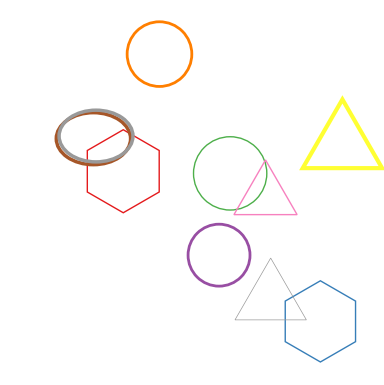[{"shape": "hexagon", "thickness": 1, "radius": 0.54, "center": [0.32, 0.555]}, {"shape": "hexagon", "thickness": 1, "radius": 0.53, "center": [0.832, 0.165]}, {"shape": "circle", "thickness": 1, "radius": 0.48, "center": [0.598, 0.55]}, {"shape": "circle", "thickness": 2, "radius": 0.4, "center": [0.569, 0.337]}, {"shape": "circle", "thickness": 2, "radius": 0.42, "center": [0.414, 0.859]}, {"shape": "triangle", "thickness": 3, "radius": 0.6, "center": [0.889, 0.623]}, {"shape": "oval", "thickness": 2.5, "radius": 0.48, "center": [0.243, 0.64]}, {"shape": "triangle", "thickness": 1, "radius": 0.47, "center": [0.69, 0.49]}, {"shape": "oval", "thickness": 2.5, "radius": 0.48, "center": [0.249, 0.647]}, {"shape": "triangle", "thickness": 0.5, "radius": 0.54, "center": [0.703, 0.223]}]